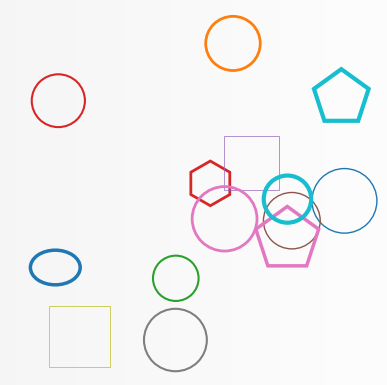[{"shape": "oval", "thickness": 2.5, "radius": 0.32, "center": [0.143, 0.305]}, {"shape": "circle", "thickness": 1, "radius": 0.42, "center": [0.889, 0.478]}, {"shape": "circle", "thickness": 2, "radius": 0.35, "center": [0.601, 0.887]}, {"shape": "circle", "thickness": 1.5, "radius": 0.29, "center": [0.454, 0.277]}, {"shape": "hexagon", "thickness": 2, "radius": 0.29, "center": [0.543, 0.524]}, {"shape": "circle", "thickness": 1.5, "radius": 0.34, "center": [0.151, 0.738]}, {"shape": "square", "thickness": 0.5, "radius": 0.35, "center": [0.649, 0.577]}, {"shape": "circle", "thickness": 1, "radius": 0.37, "center": [0.753, 0.427]}, {"shape": "pentagon", "thickness": 2.5, "radius": 0.43, "center": [0.741, 0.378]}, {"shape": "circle", "thickness": 2, "radius": 0.42, "center": [0.58, 0.432]}, {"shape": "circle", "thickness": 1.5, "radius": 0.41, "center": [0.453, 0.117]}, {"shape": "square", "thickness": 0.5, "radius": 0.4, "center": [0.205, 0.126]}, {"shape": "pentagon", "thickness": 3, "radius": 0.37, "center": [0.881, 0.746]}, {"shape": "circle", "thickness": 3, "radius": 0.31, "center": [0.742, 0.483]}]